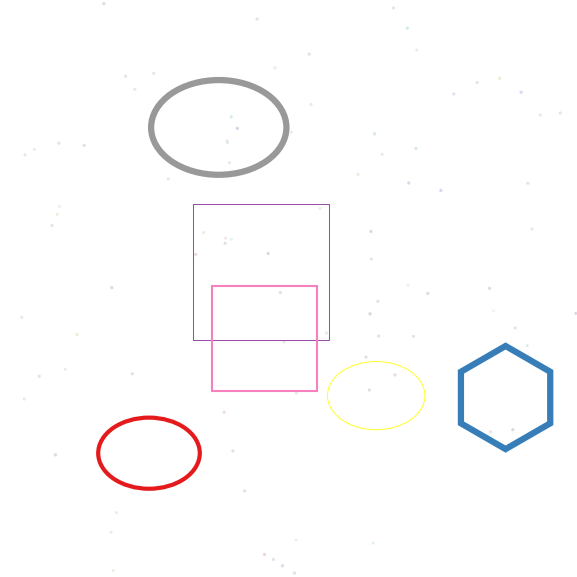[{"shape": "oval", "thickness": 2, "radius": 0.44, "center": [0.258, 0.214]}, {"shape": "hexagon", "thickness": 3, "radius": 0.45, "center": [0.875, 0.311]}, {"shape": "square", "thickness": 0.5, "radius": 0.59, "center": [0.452, 0.528]}, {"shape": "oval", "thickness": 0.5, "radius": 0.42, "center": [0.651, 0.314]}, {"shape": "square", "thickness": 1, "radius": 0.46, "center": [0.458, 0.413]}, {"shape": "oval", "thickness": 3, "radius": 0.59, "center": [0.379, 0.778]}]